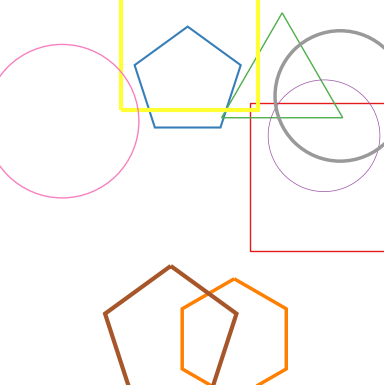[{"shape": "square", "thickness": 1, "radius": 0.96, "center": [0.841, 0.539]}, {"shape": "pentagon", "thickness": 1.5, "radius": 0.72, "center": [0.487, 0.786]}, {"shape": "triangle", "thickness": 1, "radius": 0.91, "center": [0.733, 0.785]}, {"shape": "circle", "thickness": 0.5, "radius": 0.73, "center": [0.842, 0.647]}, {"shape": "hexagon", "thickness": 2.5, "radius": 0.78, "center": [0.608, 0.12]}, {"shape": "square", "thickness": 3, "radius": 0.88, "center": [0.492, 0.892]}, {"shape": "pentagon", "thickness": 3, "radius": 0.9, "center": [0.444, 0.13]}, {"shape": "circle", "thickness": 1, "radius": 1.0, "center": [0.161, 0.685]}, {"shape": "circle", "thickness": 2.5, "radius": 0.85, "center": [0.884, 0.751]}]